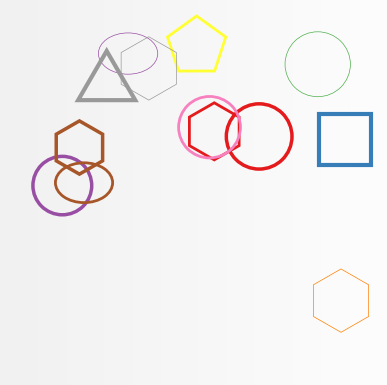[{"shape": "circle", "thickness": 2.5, "radius": 0.42, "center": [0.669, 0.646]}, {"shape": "hexagon", "thickness": 2, "radius": 0.37, "center": [0.553, 0.659]}, {"shape": "square", "thickness": 3, "radius": 0.33, "center": [0.889, 0.638]}, {"shape": "circle", "thickness": 0.5, "radius": 0.42, "center": [0.82, 0.833]}, {"shape": "oval", "thickness": 0.5, "radius": 0.38, "center": [0.33, 0.861]}, {"shape": "circle", "thickness": 2.5, "radius": 0.38, "center": [0.161, 0.518]}, {"shape": "hexagon", "thickness": 0.5, "radius": 0.41, "center": [0.88, 0.219]}, {"shape": "pentagon", "thickness": 2, "radius": 0.4, "center": [0.507, 0.879]}, {"shape": "oval", "thickness": 2, "radius": 0.37, "center": [0.217, 0.525]}, {"shape": "hexagon", "thickness": 2.5, "radius": 0.35, "center": [0.205, 0.617]}, {"shape": "circle", "thickness": 2, "radius": 0.4, "center": [0.541, 0.67]}, {"shape": "hexagon", "thickness": 0.5, "radius": 0.41, "center": [0.384, 0.822]}, {"shape": "triangle", "thickness": 3, "radius": 0.43, "center": [0.275, 0.782]}]